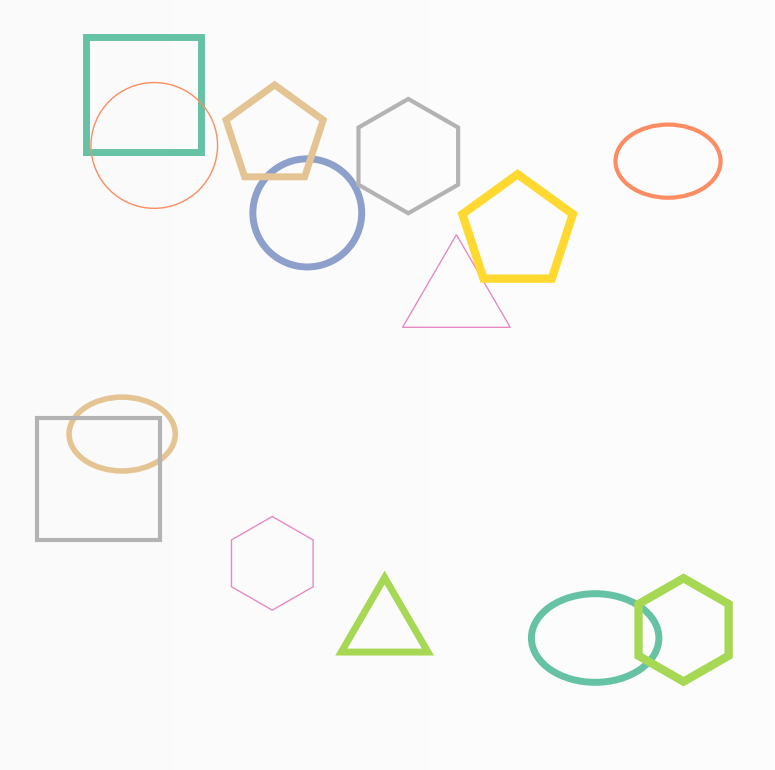[{"shape": "oval", "thickness": 2.5, "radius": 0.41, "center": [0.768, 0.171]}, {"shape": "square", "thickness": 2.5, "radius": 0.37, "center": [0.186, 0.877]}, {"shape": "oval", "thickness": 1.5, "radius": 0.34, "center": [0.862, 0.791]}, {"shape": "circle", "thickness": 0.5, "radius": 0.41, "center": [0.199, 0.811]}, {"shape": "circle", "thickness": 2.5, "radius": 0.35, "center": [0.396, 0.724]}, {"shape": "hexagon", "thickness": 0.5, "radius": 0.3, "center": [0.351, 0.268]}, {"shape": "triangle", "thickness": 0.5, "radius": 0.4, "center": [0.589, 0.615]}, {"shape": "triangle", "thickness": 2.5, "radius": 0.32, "center": [0.496, 0.185]}, {"shape": "hexagon", "thickness": 3, "radius": 0.34, "center": [0.882, 0.182]}, {"shape": "pentagon", "thickness": 3, "radius": 0.37, "center": [0.668, 0.699]}, {"shape": "pentagon", "thickness": 2.5, "radius": 0.33, "center": [0.354, 0.824]}, {"shape": "oval", "thickness": 2, "radius": 0.34, "center": [0.158, 0.436]}, {"shape": "hexagon", "thickness": 1.5, "radius": 0.37, "center": [0.527, 0.797]}, {"shape": "square", "thickness": 1.5, "radius": 0.4, "center": [0.127, 0.378]}]